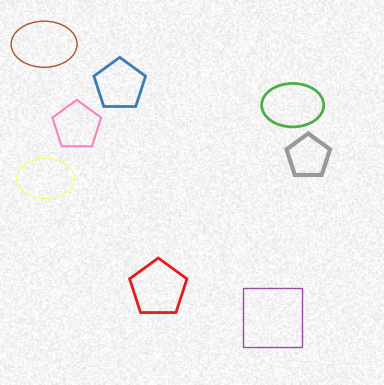[{"shape": "pentagon", "thickness": 2, "radius": 0.39, "center": [0.411, 0.252]}, {"shape": "pentagon", "thickness": 2, "radius": 0.35, "center": [0.311, 0.78]}, {"shape": "oval", "thickness": 2, "radius": 0.4, "center": [0.76, 0.727]}, {"shape": "square", "thickness": 1, "radius": 0.38, "center": [0.708, 0.175]}, {"shape": "oval", "thickness": 0.5, "radius": 0.38, "center": [0.119, 0.537]}, {"shape": "oval", "thickness": 1, "radius": 0.43, "center": [0.115, 0.885]}, {"shape": "pentagon", "thickness": 1.5, "radius": 0.33, "center": [0.2, 0.674]}, {"shape": "pentagon", "thickness": 3, "radius": 0.3, "center": [0.801, 0.594]}]